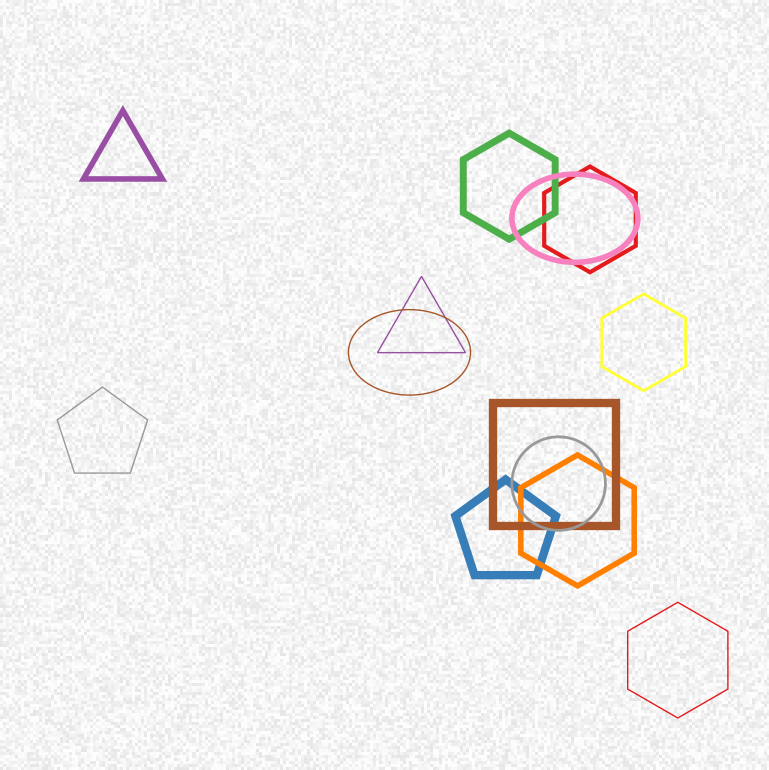[{"shape": "hexagon", "thickness": 1.5, "radius": 0.34, "center": [0.766, 0.715]}, {"shape": "hexagon", "thickness": 0.5, "radius": 0.38, "center": [0.88, 0.143]}, {"shape": "pentagon", "thickness": 3, "radius": 0.34, "center": [0.657, 0.309]}, {"shape": "hexagon", "thickness": 2.5, "radius": 0.34, "center": [0.661, 0.758]}, {"shape": "triangle", "thickness": 2, "radius": 0.3, "center": [0.16, 0.797]}, {"shape": "triangle", "thickness": 0.5, "radius": 0.33, "center": [0.547, 0.575]}, {"shape": "hexagon", "thickness": 2, "radius": 0.43, "center": [0.75, 0.324]}, {"shape": "hexagon", "thickness": 1, "radius": 0.31, "center": [0.836, 0.555]}, {"shape": "square", "thickness": 3, "radius": 0.4, "center": [0.72, 0.397]}, {"shape": "oval", "thickness": 0.5, "radius": 0.4, "center": [0.532, 0.542]}, {"shape": "oval", "thickness": 2, "radius": 0.41, "center": [0.747, 0.717]}, {"shape": "circle", "thickness": 1, "radius": 0.3, "center": [0.726, 0.372]}, {"shape": "pentagon", "thickness": 0.5, "radius": 0.31, "center": [0.133, 0.436]}]